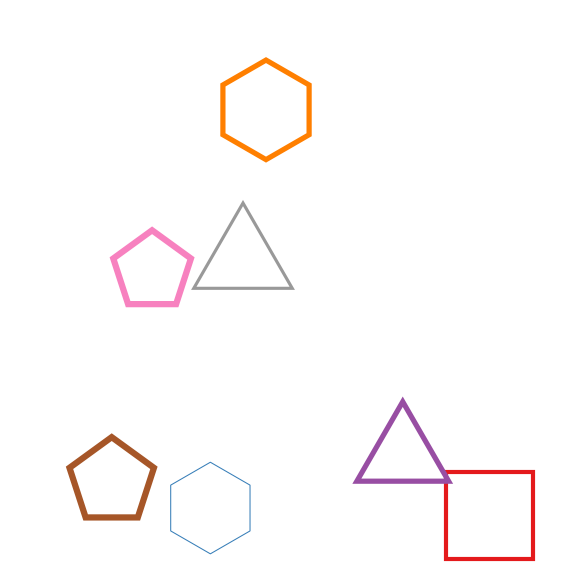[{"shape": "square", "thickness": 2, "radius": 0.38, "center": [0.847, 0.106]}, {"shape": "hexagon", "thickness": 0.5, "radius": 0.4, "center": [0.364, 0.119]}, {"shape": "triangle", "thickness": 2.5, "radius": 0.46, "center": [0.697, 0.212]}, {"shape": "hexagon", "thickness": 2.5, "radius": 0.43, "center": [0.461, 0.809]}, {"shape": "pentagon", "thickness": 3, "radius": 0.38, "center": [0.193, 0.165]}, {"shape": "pentagon", "thickness": 3, "radius": 0.35, "center": [0.263, 0.53]}, {"shape": "triangle", "thickness": 1.5, "radius": 0.49, "center": [0.421, 0.549]}]